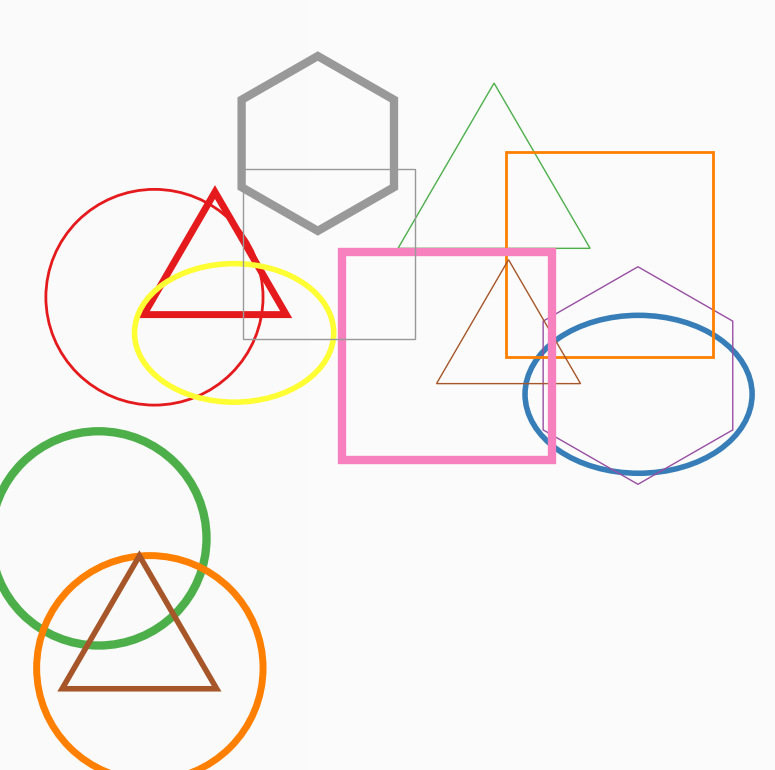[{"shape": "triangle", "thickness": 2.5, "radius": 0.53, "center": [0.277, 0.644]}, {"shape": "circle", "thickness": 1, "radius": 0.7, "center": [0.199, 0.614]}, {"shape": "oval", "thickness": 2, "radius": 0.73, "center": [0.824, 0.488]}, {"shape": "triangle", "thickness": 0.5, "radius": 0.72, "center": [0.637, 0.749]}, {"shape": "circle", "thickness": 3, "radius": 0.7, "center": [0.127, 0.301]}, {"shape": "hexagon", "thickness": 0.5, "radius": 0.71, "center": [0.823, 0.512]}, {"shape": "circle", "thickness": 2.5, "radius": 0.73, "center": [0.193, 0.132]}, {"shape": "square", "thickness": 1, "radius": 0.67, "center": [0.786, 0.669]}, {"shape": "oval", "thickness": 2, "radius": 0.64, "center": [0.302, 0.568]}, {"shape": "triangle", "thickness": 2, "radius": 0.58, "center": [0.18, 0.163]}, {"shape": "triangle", "thickness": 0.5, "radius": 0.54, "center": [0.656, 0.555]}, {"shape": "square", "thickness": 3, "radius": 0.68, "center": [0.577, 0.538]}, {"shape": "square", "thickness": 0.5, "radius": 0.55, "center": [0.425, 0.67]}, {"shape": "hexagon", "thickness": 3, "radius": 0.57, "center": [0.41, 0.814]}]